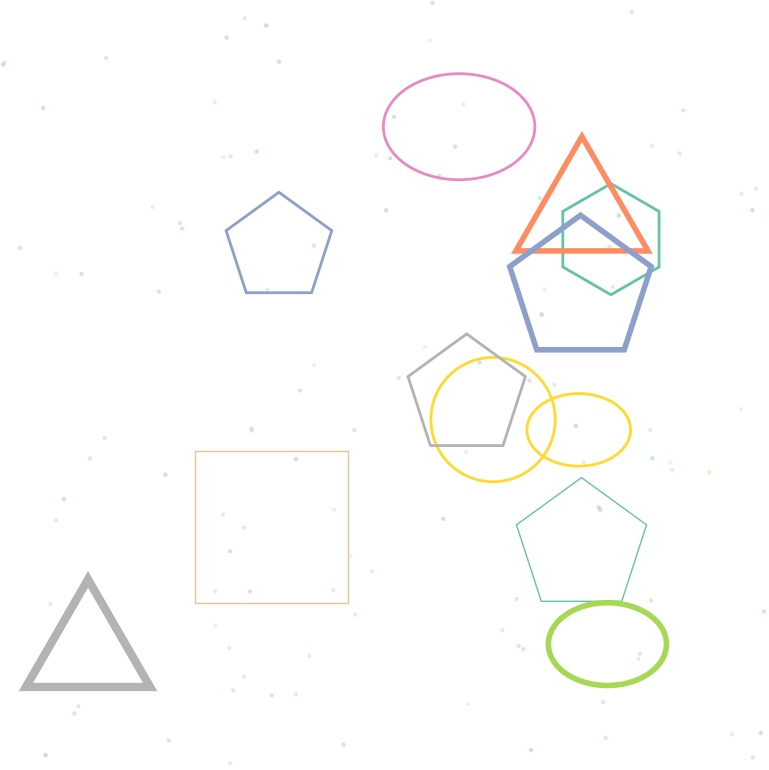[{"shape": "hexagon", "thickness": 1, "radius": 0.36, "center": [0.793, 0.689]}, {"shape": "pentagon", "thickness": 0.5, "radius": 0.44, "center": [0.755, 0.291]}, {"shape": "triangle", "thickness": 2, "radius": 0.5, "center": [0.756, 0.724]}, {"shape": "pentagon", "thickness": 1, "radius": 0.36, "center": [0.362, 0.678]}, {"shape": "pentagon", "thickness": 2, "radius": 0.48, "center": [0.754, 0.624]}, {"shape": "oval", "thickness": 1, "radius": 0.49, "center": [0.596, 0.835]}, {"shape": "oval", "thickness": 2, "radius": 0.38, "center": [0.789, 0.163]}, {"shape": "oval", "thickness": 1, "radius": 0.34, "center": [0.752, 0.442]}, {"shape": "circle", "thickness": 1, "radius": 0.4, "center": [0.64, 0.455]}, {"shape": "square", "thickness": 0.5, "radius": 0.5, "center": [0.353, 0.316]}, {"shape": "pentagon", "thickness": 1, "radius": 0.4, "center": [0.606, 0.486]}, {"shape": "triangle", "thickness": 3, "radius": 0.47, "center": [0.114, 0.154]}]